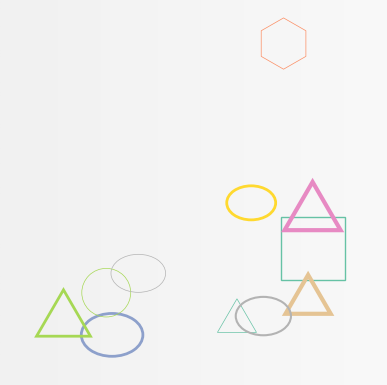[{"shape": "triangle", "thickness": 0.5, "radius": 0.29, "center": [0.612, 0.166]}, {"shape": "square", "thickness": 1, "radius": 0.41, "center": [0.808, 0.355]}, {"shape": "hexagon", "thickness": 0.5, "radius": 0.33, "center": [0.732, 0.887]}, {"shape": "oval", "thickness": 2, "radius": 0.4, "center": [0.289, 0.13]}, {"shape": "triangle", "thickness": 3, "radius": 0.42, "center": [0.807, 0.444]}, {"shape": "triangle", "thickness": 2, "radius": 0.4, "center": [0.164, 0.167]}, {"shape": "circle", "thickness": 0.5, "radius": 0.32, "center": [0.274, 0.24]}, {"shape": "oval", "thickness": 2, "radius": 0.32, "center": [0.648, 0.473]}, {"shape": "triangle", "thickness": 3, "radius": 0.34, "center": [0.795, 0.219]}, {"shape": "oval", "thickness": 0.5, "radius": 0.35, "center": [0.357, 0.29]}, {"shape": "oval", "thickness": 1.5, "radius": 0.36, "center": [0.68, 0.179]}]